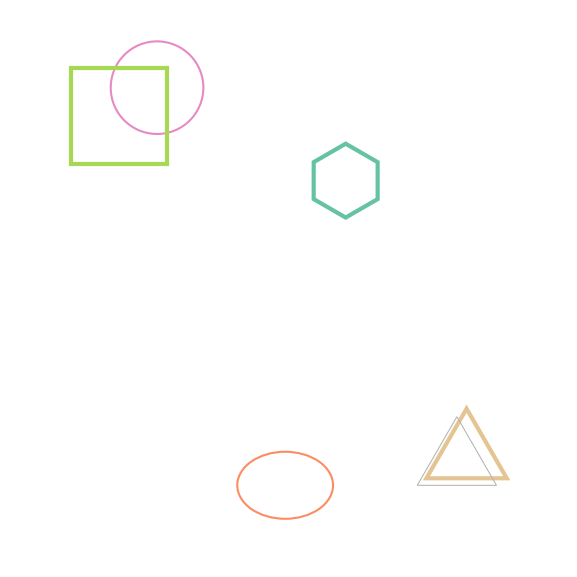[{"shape": "hexagon", "thickness": 2, "radius": 0.32, "center": [0.599, 0.686]}, {"shape": "oval", "thickness": 1, "radius": 0.41, "center": [0.494, 0.159]}, {"shape": "circle", "thickness": 1, "radius": 0.4, "center": [0.272, 0.847]}, {"shape": "square", "thickness": 2, "radius": 0.41, "center": [0.206, 0.799]}, {"shape": "triangle", "thickness": 2, "radius": 0.4, "center": [0.808, 0.211]}, {"shape": "triangle", "thickness": 0.5, "radius": 0.4, "center": [0.791, 0.198]}]